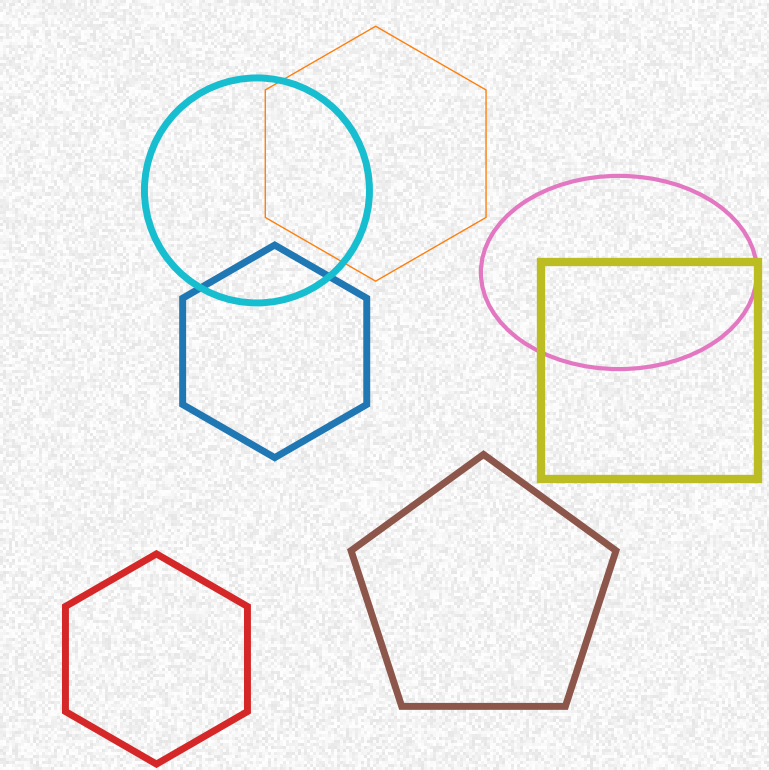[{"shape": "hexagon", "thickness": 2.5, "radius": 0.69, "center": [0.357, 0.544]}, {"shape": "hexagon", "thickness": 0.5, "radius": 0.83, "center": [0.488, 0.8]}, {"shape": "hexagon", "thickness": 2.5, "radius": 0.68, "center": [0.203, 0.144]}, {"shape": "pentagon", "thickness": 2.5, "radius": 0.9, "center": [0.628, 0.229]}, {"shape": "oval", "thickness": 1.5, "radius": 0.9, "center": [0.804, 0.646]}, {"shape": "square", "thickness": 3, "radius": 0.7, "center": [0.843, 0.519]}, {"shape": "circle", "thickness": 2.5, "radius": 0.73, "center": [0.334, 0.753]}]